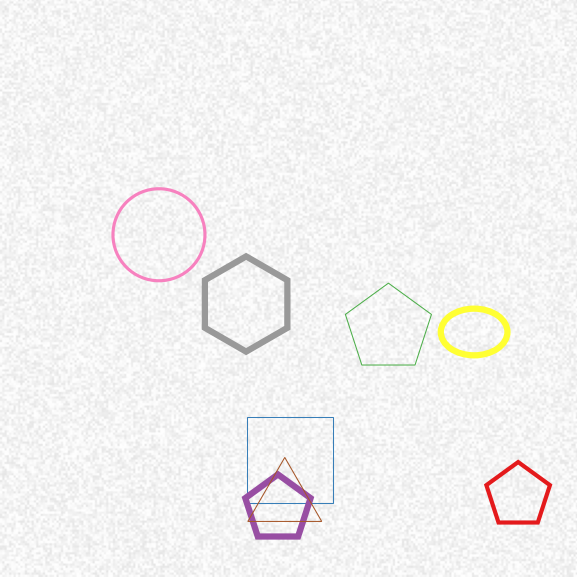[{"shape": "pentagon", "thickness": 2, "radius": 0.29, "center": [0.897, 0.141]}, {"shape": "square", "thickness": 0.5, "radius": 0.37, "center": [0.503, 0.203]}, {"shape": "pentagon", "thickness": 0.5, "radius": 0.39, "center": [0.673, 0.43]}, {"shape": "pentagon", "thickness": 3, "radius": 0.3, "center": [0.481, 0.118]}, {"shape": "oval", "thickness": 3, "radius": 0.29, "center": [0.821, 0.424]}, {"shape": "triangle", "thickness": 0.5, "radius": 0.37, "center": [0.493, 0.133]}, {"shape": "circle", "thickness": 1.5, "radius": 0.4, "center": [0.275, 0.593]}, {"shape": "hexagon", "thickness": 3, "radius": 0.41, "center": [0.426, 0.473]}]